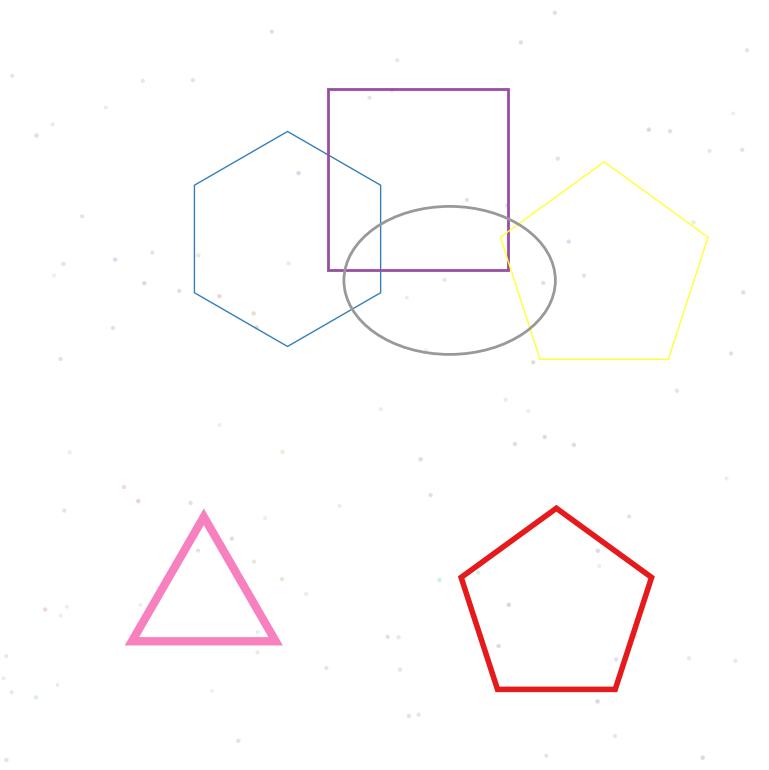[{"shape": "pentagon", "thickness": 2, "radius": 0.65, "center": [0.723, 0.21]}, {"shape": "hexagon", "thickness": 0.5, "radius": 0.7, "center": [0.373, 0.69]}, {"shape": "square", "thickness": 1, "radius": 0.59, "center": [0.543, 0.767]}, {"shape": "pentagon", "thickness": 0.5, "radius": 0.71, "center": [0.785, 0.648]}, {"shape": "triangle", "thickness": 3, "radius": 0.54, "center": [0.265, 0.221]}, {"shape": "oval", "thickness": 1, "radius": 0.69, "center": [0.584, 0.636]}]